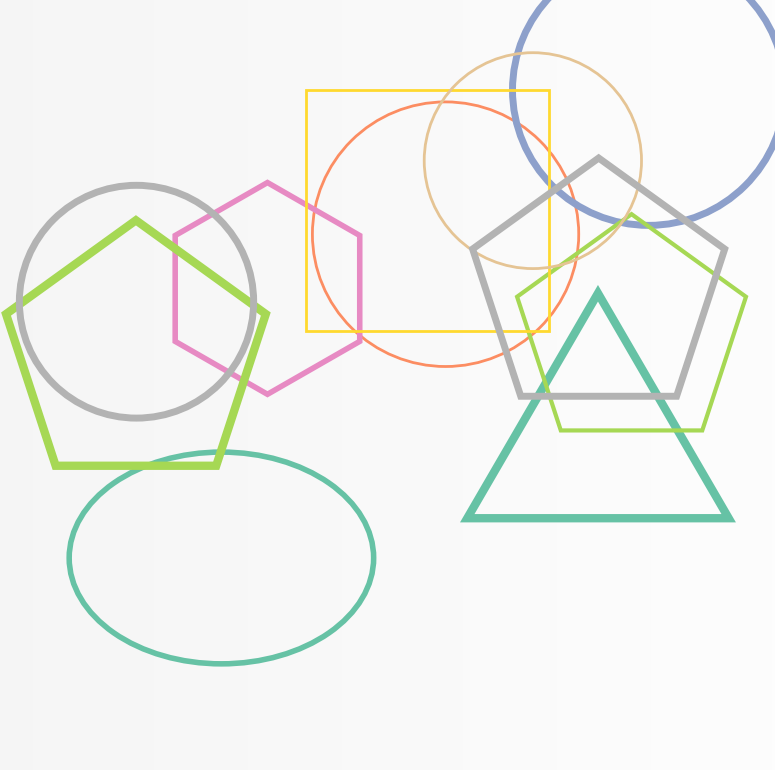[{"shape": "oval", "thickness": 2, "radius": 0.98, "center": [0.286, 0.275]}, {"shape": "triangle", "thickness": 3, "radius": 0.97, "center": [0.772, 0.424]}, {"shape": "circle", "thickness": 1, "radius": 0.86, "center": [0.575, 0.696]}, {"shape": "circle", "thickness": 2.5, "radius": 0.88, "center": [0.837, 0.883]}, {"shape": "hexagon", "thickness": 2, "radius": 0.69, "center": [0.345, 0.625]}, {"shape": "pentagon", "thickness": 3, "radius": 0.88, "center": [0.175, 0.538]}, {"shape": "pentagon", "thickness": 1.5, "radius": 0.78, "center": [0.815, 0.567]}, {"shape": "square", "thickness": 1, "radius": 0.78, "center": [0.552, 0.726]}, {"shape": "circle", "thickness": 1, "radius": 0.7, "center": [0.688, 0.791]}, {"shape": "pentagon", "thickness": 2.5, "radius": 0.86, "center": [0.772, 0.624]}, {"shape": "circle", "thickness": 2.5, "radius": 0.76, "center": [0.176, 0.608]}]